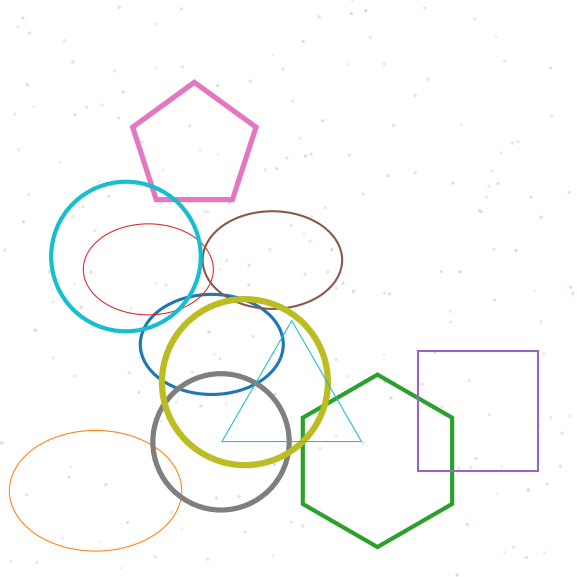[{"shape": "oval", "thickness": 1.5, "radius": 0.62, "center": [0.367, 0.403]}, {"shape": "oval", "thickness": 0.5, "radius": 0.75, "center": [0.165, 0.149]}, {"shape": "hexagon", "thickness": 2, "radius": 0.75, "center": [0.654, 0.201]}, {"shape": "oval", "thickness": 0.5, "radius": 0.56, "center": [0.257, 0.533]}, {"shape": "square", "thickness": 1, "radius": 0.52, "center": [0.827, 0.288]}, {"shape": "oval", "thickness": 1, "radius": 0.6, "center": [0.472, 0.549]}, {"shape": "pentagon", "thickness": 2.5, "radius": 0.56, "center": [0.337, 0.744]}, {"shape": "circle", "thickness": 2.5, "radius": 0.59, "center": [0.383, 0.234]}, {"shape": "circle", "thickness": 3, "radius": 0.72, "center": [0.424, 0.337]}, {"shape": "circle", "thickness": 2, "radius": 0.65, "center": [0.218, 0.555]}, {"shape": "triangle", "thickness": 0.5, "radius": 0.7, "center": [0.505, 0.304]}]